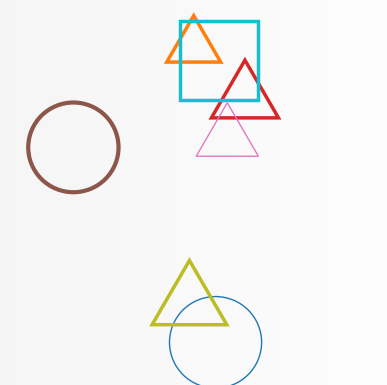[{"shape": "circle", "thickness": 1, "radius": 0.59, "center": [0.556, 0.111]}, {"shape": "triangle", "thickness": 2.5, "radius": 0.4, "center": [0.5, 0.879]}, {"shape": "triangle", "thickness": 2.5, "radius": 0.5, "center": [0.632, 0.744]}, {"shape": "circle", "thickness": 3, "radius": 0.58, "center": [0.189, 0.617]}, {"shape": "triangle", "thickness": 1, "radius": 0.46, "center": [0.587, 0.64]}, {"shape": "triangle", "thickness": 2.5, "radius": 0.56, "center": [0.489, 0.212]}, {"shape": "square", "thickness": 2.5, "radius": 0.51, "center": [0.566, 0.843]}]